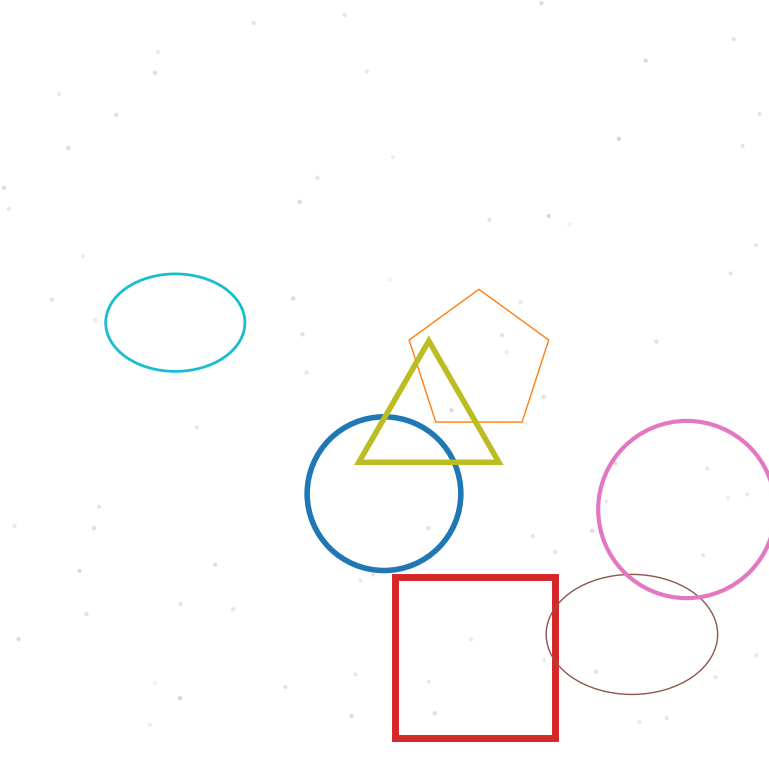[{"shape": "circle", "thickness": 2, "radius": 0.5, "center": [0.499, 0.359]}, {"shape": "pentagon", "thickness": 0.5, "radius": 0.48, "center": [0.622, 0.529]}, {"shape": "square", "thickness": 2.5, "radius": 0.52, "center": [0.617, 0.146]}, {"shape": "oval", "thickness": 0.5, "radius": 0.56, "center": [0.821, 0.176]}, {"shape": "circle", "thickness": 1.5, "radius": 0.58, "center": [0.892, 0.338]}, {"shape": "triangle", "thickness": 2, "radius": 0.53, "center": [0.557, 0.452]}, {"shape": "oval", "thickness": 1, "radius": 0.45, "center": [0.228, 0.581]}]